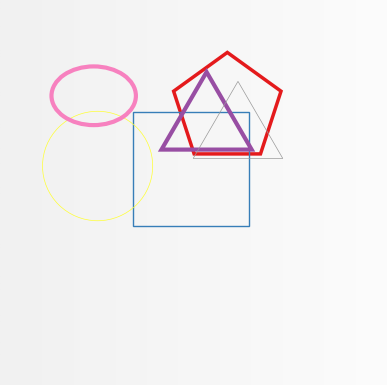[{"shape": "pentagon", "thickness": 2.5, "radius": 0.73, "center": [0.587, 0.718]}, {"shape": "square", "thickness": 1, "radius": 0.75, "center": [0.493, 0.561]}, {"shape": "triangle", "thickness": 3, "radius": 0.67, "center": [0.533, 0.679]}, {"shape": "circle", "thickness": 0.5, "radius": 0.71, "center": [0.252, 0.569]}, {"shape": "oval", "thickness": 3, "radius": 0.54, "center": [0.242, 0.751]}, {"shape": "triangle", "thickness": 0.5, "radius": 0.67, "center": [0.614, 0.655]}]